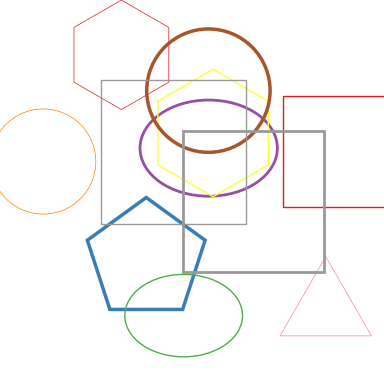[{"shape": "hexagon", "thickness": 0.5, "radius": 0.71, "center": [0.315, 0.858]}, {"shape": "square", "thickness": 1, "radius": 0.72, "center": [0.879, 0.606]}, {"shape": "pentagon", "thickness": 2.5, "radius": 0.8, "center": [0.38, 0.326]}, {"shape": "oval", "thickness": 1, "radius": 0.76, "center": [0.477, 0.18]}, {"shape": "oval", "thickness": 2, "radius": 0.89, "center": [0.542, 0.615]}, {"shape": "circle", "thickness": 0.5, "radius": 0.68, "center": [0.112, 0.58]}, {"shape": "hexagon", "thickness": 1, "radius": 0.83, "center": [0.553, 0.655]}, {"shape": "circle", "thickness": 2.5, "radius": 0.8, "center": [0.541, 0.765]}, {"shape": "triangle", "thickness": 0.5, "radius": 0.69, "center": [0.846, 0.196]}, {"shape": "square", "thickness": 1, "radius": 0.94, "center": [0.45, 0.605]}, {"shape": "square", "thickness": 2, "radius": 0.92, "center": [0.658, 0.478]}]